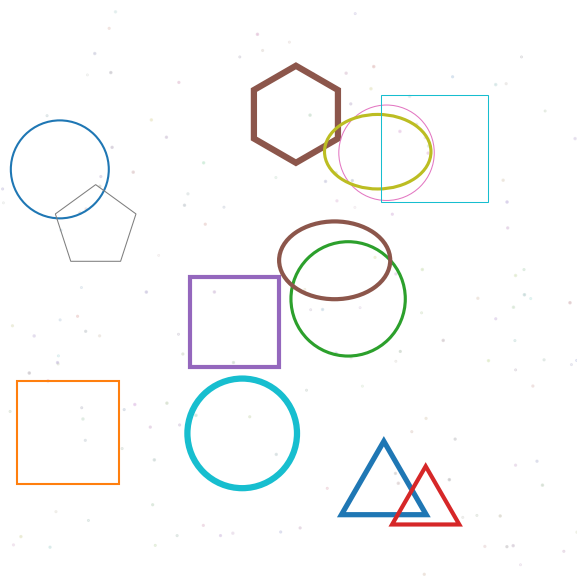[{"shape": "circle", "thickness": 1, "radius": 0.42, "center": [0.104, 0.706]}, {"shape": "triangle", "thickness": 2.5, "radius": 0.42, "center": [0.665, 0.15]}, {"shape": "square", "thickness": 1, "radius": 0.44, "center": [0.118, 0.25]}, {"shape": "circle", "thickness": 1.5, "radius": 0.49, "center": [0.603, 0.482]}, {"shape": "triangle", "thickness": 2, "radius": 0.34, "center": [0.737, 0.125]}, {"shape": "square", "thickness": 2, "radius": 0.39, "center": [0.406, 0.442]}, {"shape": "oval", "thickness": 2, "radius": 0.48, "center": [0.58, 0.548]}, {"shape": "hexagon", "thickness": 3, "radius": 0.42, "center": [0.512, 0.801]}, {"shape": "circle", "thickness": 0.5, "radius": 0.41, "center": [0.669, 0.735]}, {"shape": "pentagon", "thickness": 0.5, "radius": 0.37, "center": [0.166, 0.606]}, {"shape": "oval", "thickness": 1.5, "radius": 0.46, "center": [0.654, 0.736]}, {"shape": "square", "thickness": 0.5, "radius": 0.46, "center": [0.753, 0.742]}, {"shape": "circle", "thickness": 3, "radius": 0.47, "center": [0.419, 0.249]}]